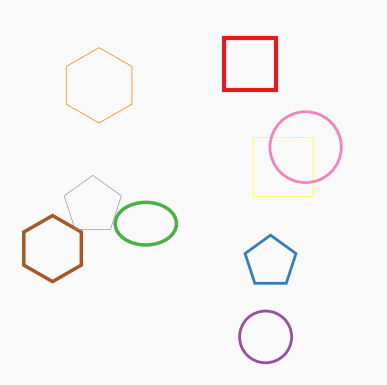[{"shape": "square", "thickness": 3, "radius": 0.34, "center": [0.645, 0.834]}, {"shape": "pentagon", "thickness": 2, "radius": 0.35, "center": [0.698, 0.32]}, {"shape": "oval", "thickness": 2.5, "radius": 0.4, "center": [0.376, 0.419]}, {"shape": "circle", "thickness": 2, "radius": 0.34, "center": [0.685, 0.125]}, {"shape": "hexagon", "thickness": 0.5, "radius": 0.49, "center": [0.256, 0.778]}, {"shape": "square", "thickness": 0.5, "radius": 0.39, "center": [0.73, 0.568]}, {"shape": "hexagon", "thickness": 2.5, "radius": 0.43, "center": [0.136, 0.354]}, {"shape": "circle", "thickness": 2, "radius": 0.46, "center": [0.789, 0.618]}, {"shape": "pentagon", "thickness": 0.5, "radius": 0.39, "center": [0.239, 0.467]}]